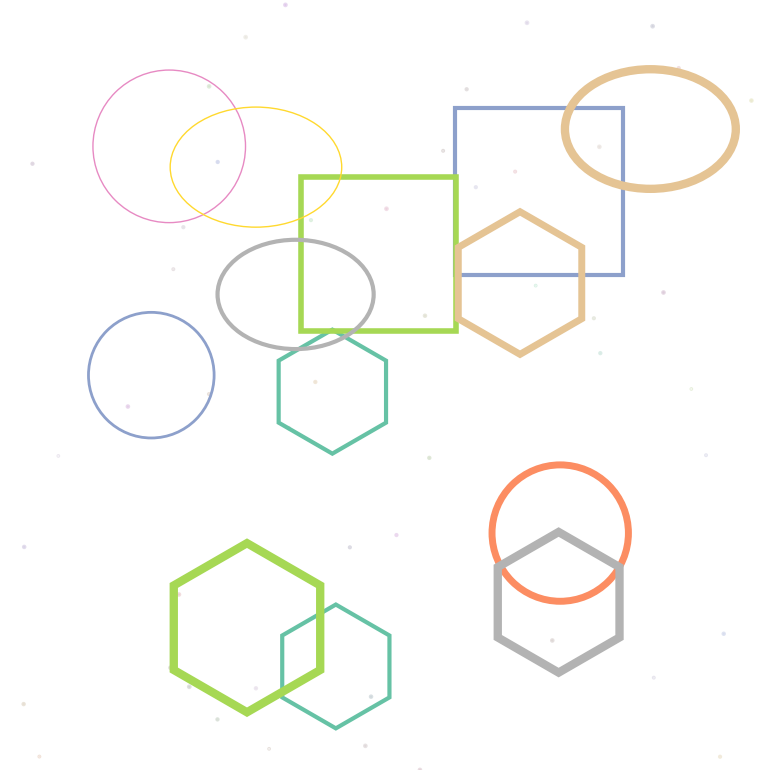[{"shape": "hexagon", "thickness": 1.5, "radius": 0.4, "center": [0.436, 0.134]}, {"shape": "hexagon", "thickness": 1.5, "radius": 0.4, "center": [0.432, 0.491]}, {"shape": "circle", "thickness": 2.5, "radius": 0.44, "center": [0.728, 0.308]}, {"shape": "square", "thickness": 1.5, "radius": 0.54, "center": [0.7, 0.751]}, {"shape": "circle", "thickness": 1, "radius": 0.41, "center": [0.196, 0.513]}, {"shape": "circle", "thickness": 0.5, "radius": 0.5, "center": [0.22, 0.81]}, {"shape": "square", "thickness": 2, "radius": 0.5, "center": [0.492, 0.67]}, {"shape": "hexagon", "thickness": 3, "radius": 0.55, "center": [0.321, 0.185]}, {"shape": "oval", "thickness": 0.5, "radius": 0.56, "center": [0.332, 0.783]}, {"shape": "hexagon", "thickness": 2.5, "radius": 0.46, "center": [0.675, 0.632]}, {"shape": "oval", "thickness": 3, "radius": 0.55, "center": [0.845, 0.832]}, {"shape": "oval", "thickness": 1.5, "radius": 0.51, "center": [0.384, 0.618]}, {"shape": "hexagon", "thickness": 3, "radius": 0.46, "center": [0.726, 0.218]}]